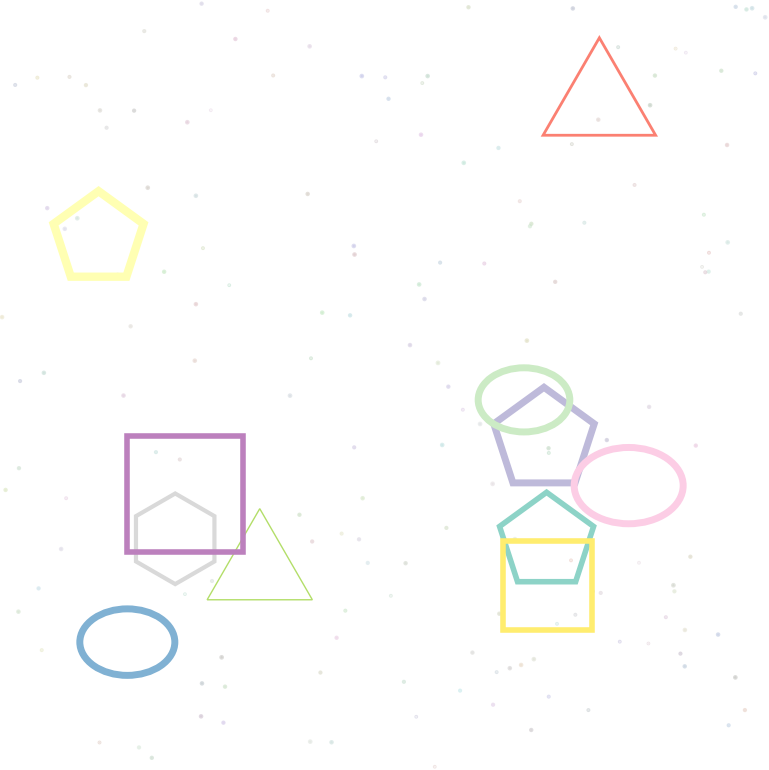[{"shape": "pentagon", "thickness": 2, "radius": 0.32, "center": [0.71, 0.296]}, {"shape": "pentagon", "thickness": 3, "radius": 0.31, "center": [0.128, 0.69]}, {"shape": "pentagon", "thickness": 2.5, "radius": 0.34, "center": [0.706, 0.428]}, {"shape": "triangle", "thickness": 1, "radius": 0.42, "center": [0.778, 0.867]}, {"shape": "oval", "thickness": 2.5, "radius": 0.31, "center": [0.165, 0.166]}, {"shape": "triangle", "thickness": 0.5, "radius": 0.39, "center": [0.337, 0.261]}, {"shape": "oval", "thickness": 2.5, "radius": 0.35, "center": [0.816, 0.369]}, {"shape": "hexagon", "thickness": 1.5, "radius": 0.29, "center": [0.228, 0.3]}, {"shape": "square", "thickness": 2, "radius": 0.38, "center": [0.24, 0.358]}, {"shape": "oval", "thickness": 2.5, "radius": 0.3, "center": [0.681, 0.481]}, {"shape": "square", "thickness": 2, "radius": 0.29, "center": [0.711, 0.239]}]